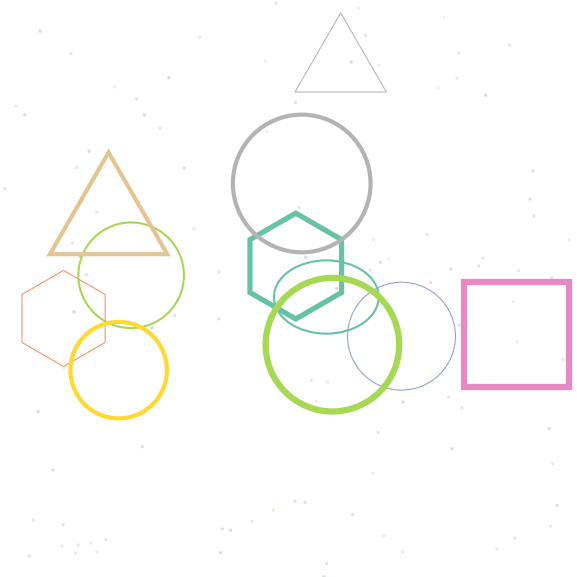[{"shape": "hexagon", "thickness": 2.5, "radius": 0.46, "center": [0.512, 0.538]}, {"shape": "oval", "thickness": 1, "radius": 0.45, "center": [0.565, 0.485]}, {"shape": "hexagon", "thickness": 0.5, "radius": 0.42, "center": [0.11, 0.448]}, {"shape": "circle", "thickness": 0.5, "radius": 0.47, "center": [0.695, 0.417]}, {"shape": "square", "thickness": 3, "radius": 0.45, "center": [0.894, 0.42]}, {"shape": "circle", "thickness": 1, "radius": 0.46, "center": [0.227, 0.522]}, {"shape": "circle", "thickness": 3, "radius": 0.58, "center": [0.576, 0.402]}, {"shape": "circle", "thickness": 2, "radius": 0.42, "center": [0.205, 0.358]}, {"shape": "triangle", "thickness": 2, "radius": 0.59, "center": [0.188, 0.618]}, {"shape": "triangle", "thickness": 0.5, "radius": 0.46, "center": [0.59, 0.885]}, {"shape": "circle", "thickness": 2, "radius": 0.6, "center": [0.522, 0.681]}]